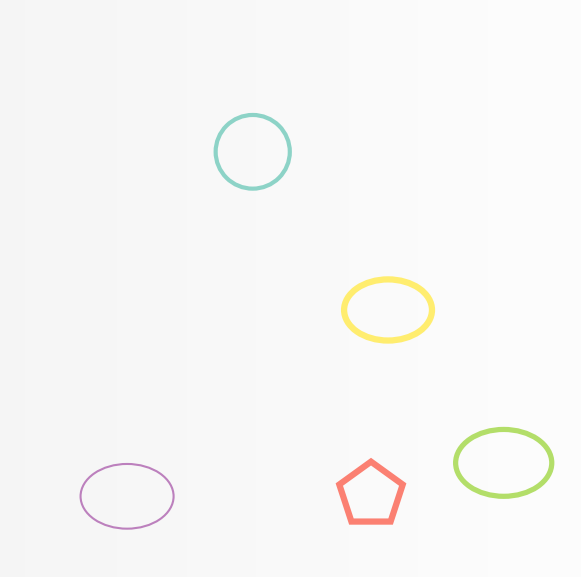[{"shape": "circle", "thickness": 2, "radius": 0.32, "center": [0.435, 0.736]}, {"shape": "pentagon", "thickness": 3, "radius": 0.29, "center": [0.638, 0.142]}, {"shape": "oval", "thickness": 2.5, "radius": 0.41, "center": [0.867, 0.198]}, {"shape": "oval", "thickness": 1, "radius": 0.4, "center": [0.219, 0.14]}, {"shape": "oval", "thickness": 3, "radius": 0.38, "center": [0.668, 0.462]}]